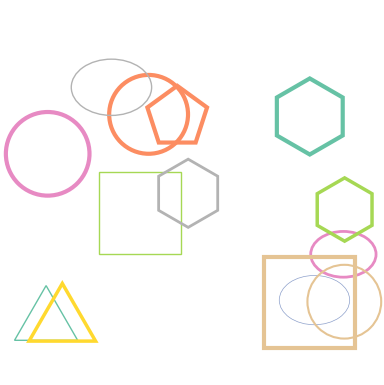[{"shape": "hexagon", "thickness": 3, "radius": 0.49, "center": [0.805, 0.697]}, {"shape": "triangle", "thickness": 1, "radius": 0.47, "center": [0.12, 0.163]}, {"shape": "pentagon", "thickness": 3, "radius": 0.41, "center": [0.46, 0.696]}, {"shape": "circle", "thickness": 3, "radius": 0.51, "center": [0.386, 0.703]}, {"shape": "oval", "thickness": 0.5, "radius": 0.46, "center": [0.817, 0.221]}, {"shape": "oval", "thickness": 2, "radius": 0.42, "center": [0.892, 0.339]}, {"shape": "circle", "thickness": 3, "radius": 0.54, "center": [0.124, 0.6]}, {"shape": "hexagon", "thickness": 2.5, "radius": 0.41, "center": [0.895, 0.456]}, {"shape": "square", "thickness": 1, "radius": 0.53, "center": [0.363, 0.447]}, {"shape": "triangle", "thickness": 2.5, "radius": 0.5, "center": [0.162, 0.164]}, {"shape": "circle", "thickness": 1.5, "radius": 0.48, "center": [0.894, 0.216]}, {"shape": "square", "thickness": 3, "radius": 0.59, "center": [0.805, 0.215]}, {"shape": "hexagon", "thickness": 2, "radius": 0.44, "center": [0.489, 0.498]}, {"shape": "oval", "thickness": 1, "radius": 0.52, "center": [0.289, 0.773]}]